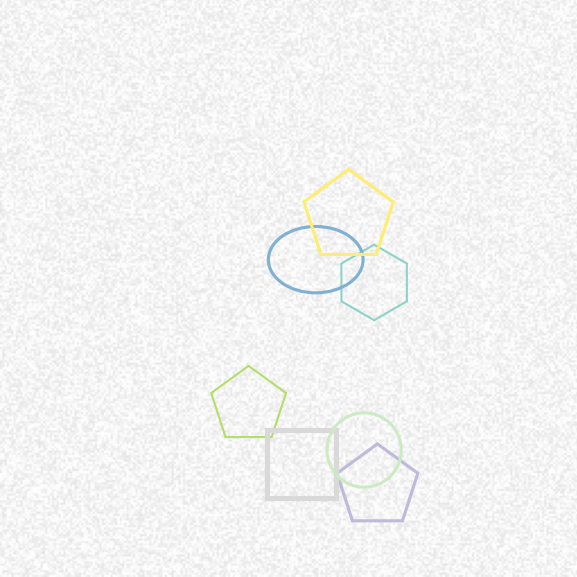[{"shape": "hexagon", "thickness": 1, "radius": 0.33, "center": [0.648, 0.51]}, {"shape": "pentagon", "thickness": 1.5, "radius": 0.37, "center": [0.654, 0.157]}, {"shape": "oval", "thickness": 1.5, "radius": 0.41, "center": [0.547, 0.55]}, {"shape": "pentagon", "thickness": 1, "radius": 0.34, "center": [0.43, 0.297]}, {"shape": "square", "thickness": 2.5, "radius": 0.3, "center": [0.522, 0.196]}, {"shape": "circle", "thickness": 1.5, "radius": 0.32, "center": [0.631, 0.22]}, {"shape": "pentagon", "thickness": 1.5, "radius": 0.41, "center": [0.604, 0.624]}]